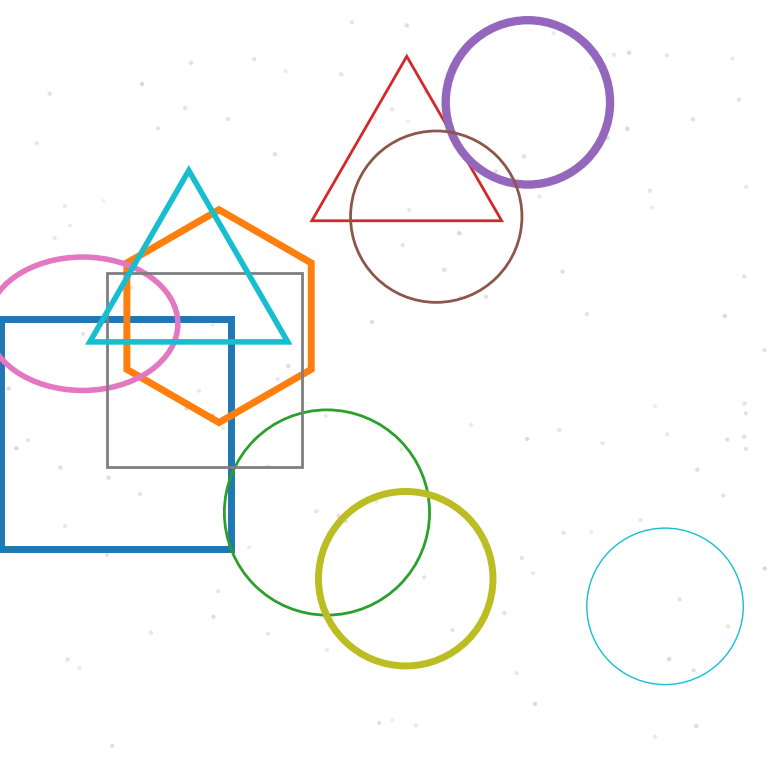[{"shape": "square", "thickness": 2.5, "radius": 0.75, "center": [0.151, 0.436]}, {"shape": "hexagon", "thickness": 2.5, "radius": 0.69, "center": [0.284, 0.589]}, {"shape": "circle", "thickness": 1, "radius": 0.67, "center": [0.425, 0.334]}, {"shape": "triangle", "thickness": 1, "radius": 0.71, "center": [0.528, 0.784]}, {"shape": "circle", "thickness": 3, "radius": 0.53, "center": [0.686, 0.867]}, {"shape": "circle", "thickness": 1, "radius": 0.56, "center": [0.567, 0.719]}, {"shape": "oval", "thickness": 2, "radius": 0.62, "center": [0.107, 0.58]}, {"shape": "square", "thickness": 1, "radius": 0.63, "center": [0.265, 0.519]}, {"shape": "circle", "thickness": 2.5, "radius": 0.57, "center": [0.527, 0.248]}, {"shape": "triangle", "thickness": 2, "radius": 0.74, "center": [0.245, 0.63]}, {"shape": "circle", "thickness": 0.5, "radius": 0.51, "center": [0.864, 0.213]}]